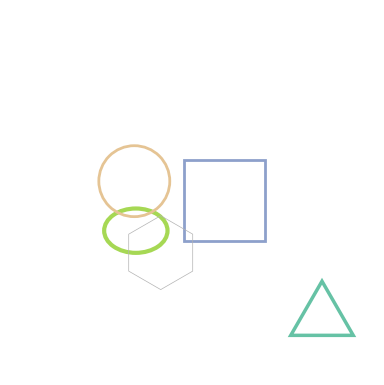[{"shape": "triangle", "thickness": 2.5, "radius": 0.47, "center": [0.836, 0.176]}, {"shape": "square", "thickness": 2, "radius": 0.52, "center": [0.583, 0.48]}, {"shape": "oval", "thickness": 3, "radius": 0.41, "center": [0.353, 0.401]}, {"shape": "circle", "thickness": 2, "radius": 0.46, "center": [0.349, 0.529]}, {"shape": "hexagon", "thickness": 0.5, "radius": 0.48, "center": [0.417, 0.344]}]